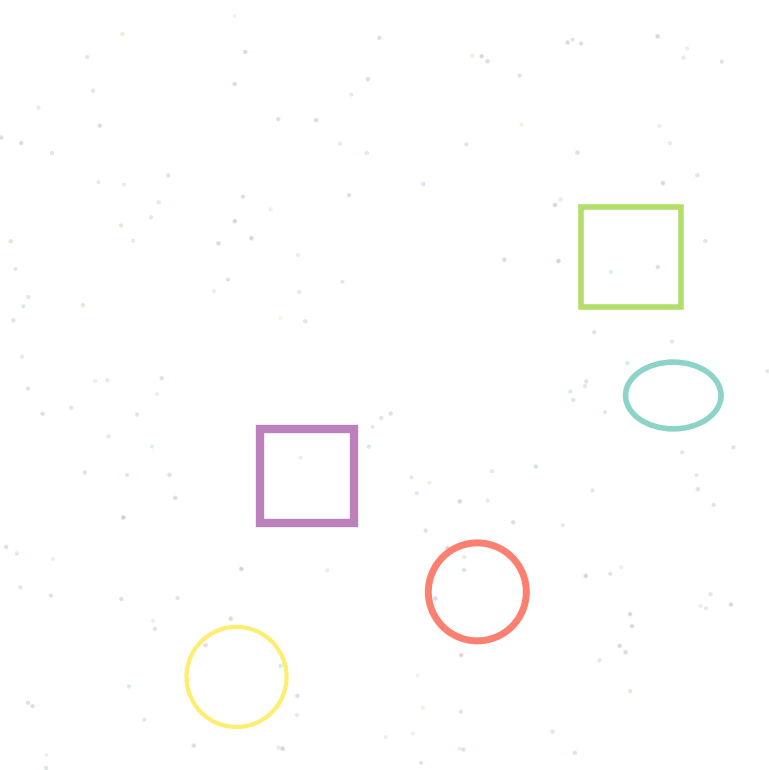[{"shape": "oval", "thickness": 2, "radius": 0.31, "center": [0.874, 0.486]}, {"shape": "circle", "thickness": 2.5, "radius": 0.32, "center": [0.62, 0.231]}, {"shape": "square", "thickness": 2, "radius": 0.32, "center": [0.82, 0.666]}, {"shape": "square", "thickness": 3, "radius": 0.31, "center": [0.399, 0.382]}, {"shape": "circle", "thickness": 1.5, "radius": 0.33, "center": [0.307, 0.121]}]